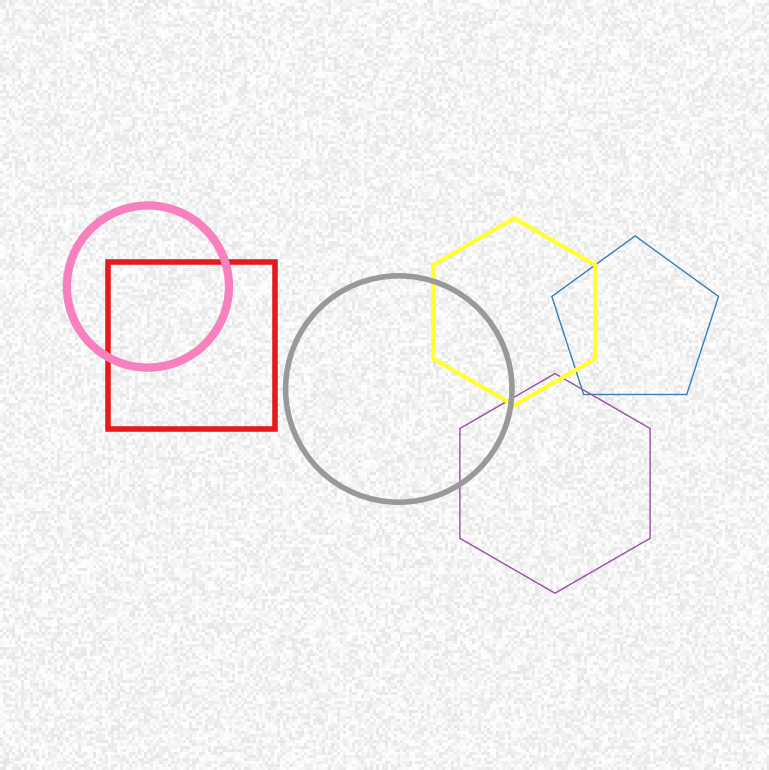[{"shape": "square", "thickness": 2, "radius": 0.54, "center": [0.249, 0.551]}, {"shape": "pentagon", "thickness": 0.5, "radius": 0.57, "center": [0.825, 0.58]}, {"shape": "hexagon", "thickness": 0.5, "radius": 0.71, "center": [0.721, 0.372]}, {"shape": "hexagon", "thickness": 1.5, "radius": 0.61, "center": [0.668, 0.595]}, {"shape": "circle", "thickness": 3, "radius": 0.53, "center": [0.192, 0.628]}, {"shape": "circle", "thickness": 2, "radius": 0.74, "center": [0.518, 0.495]}]